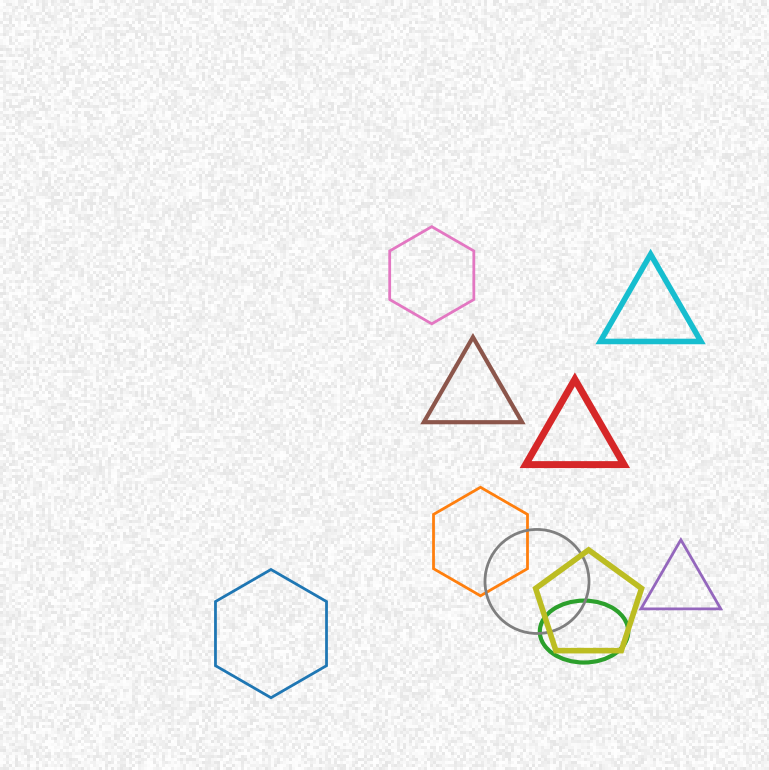[{"shape": "hexagon", "thickness": 1, "radius": 0.42, "center": [0.352, 0.177]}, {"shape": "hexagon", "thickness": 1, "radius": 0.35, "center": [0.624, 0.297]}, {"shape": "oval", "thickness": 1.5, "radius": 0.29, "center": [0.758, 0.18]}, {"shape": "triangle", "thickness": 2.5, "radius": 0.37, "center": [0.747, 0.434]}, {"shape": "triangle", "thickness": 1, "radius": 0.3, "center": [0.884, 0.239]}, {"shape": "triangle", "thickness": 1.5, "radius": 0.37, "center": [0.614, 0.489]}, {"shape": "hexagon", "thickness": 1, "radius": 0.32, "center": [0.561, 0.643]}, {"shape": "circle", "thickness": 1, "radius": 0.34, "center": [0.697, 0.245]}, {"shape": "pentagon", "thickness": 2, "radius": 0.36, "center": [0.764, 0.213]}, {"shape": "triangle", "thickness": 2, "radius": 0.38, "center": [0.845, 0.594]}]